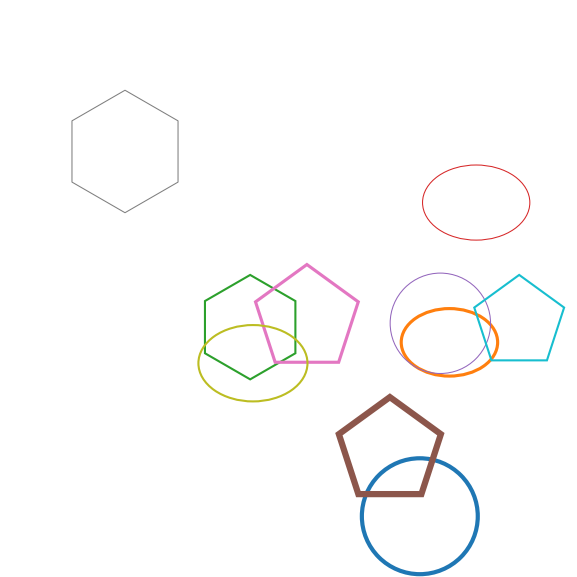[{"shape": "circle", "thickness": 2, "radius": 0.5, "center": [0.727, 0.105]}, {"shape": "oval", "thickness": 1.5, "radius": 0.42, "center": [0.778, 0.406]}, {"shape": "hexagon", "thickness": 1, "radius": 0.45, "center": [0.433, 0.433]}, {"shape": "oval", "thickness": 0.5, "radius": 0.46, "center": [0.825, 0.648]}, {"shape": "circle", "thickness": 0.5, "radius": 0.43, "center": [0.763, 0.439]}, {"shape": "pentagon", "thickness": 3, "radius": 0.46, "center": [0.675, 0.219]}, {"shape": "pentagon", "thickness": 1.5, "radius": 0.47, "center": [0.531, 0.448]}, {"shape": "hexagon", "thickness": 0.5, "radius": 0.53, "center": [0.216, 0.737]}, {"shape": "oval", "thickness": 1, "radius": 0.47, "center": [0.438, 0.37]}, {"shape": "pentagon", "thickness": 1, "radius": 0.41, "center": [0.899, 0.441]}]